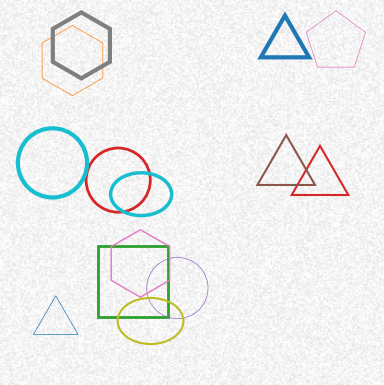[{"shape": "triangle", "thickness": 0.5, "radius": 0.34, "center": [0.145, 0.165]}, {"shape": "triangle", "thickness": 3, "radius": 0.36, "center": [0.74, 0.887]}, {"shape": "hexagon", "thickness": 0.5, "radius": 0.46, "center": [0.188, 0.843]}, {"shape": "square", "thickness": 2, "radius": 0.46, "center": [0.346, 0.269]}, {"shape": "circle", "thickness": 2, "radius": 0.42, "center": [0.307, 0.532]}, {"shape": "triangle", "thickness": 1.5, "radius": 0.43, "center": [0.831, 0.536]}, {"shape": "circle", "thickness": 0.5, "radius": 0.4, "center": [0.461, 0.252]}, {"shape": "triangle", "thickness": 1.5, "radius": 0.43, "center": [0.743, 0.563]}, {"shape": "pentagon", "thickness": 0.5, "radius": 0.4, "center": [0.872, 0.891]}, {"shape": "hexagon", "thickness": 1, "radius": 0.44, "center": [0.365, 0.316]}, {"shape": "hexagon", "thickness": 3, "radius": 0.43, "center": [0.211, 0.882]}, {"shape": "oval", "thickness": 1.5, "radius": 0.43, "center": [0.391, 0.166]}, {"shape": "circle", "thickness": 3, "radius": 0.45, "center": [0.136, 0.577]}, {"shape": "oval", "thickness": 2.5, "radius": 0.4, "center": [0.367, 0.496]}]